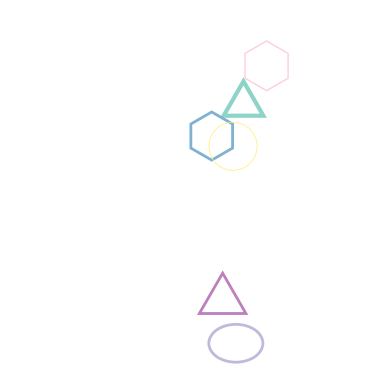[{"shape": "triangle", "thickness": 3, "radius": 0.3, "center": [0.632, 0.729]}, {"shape": "oval", "thickness": 2, "radius": 0.35, "center": [0.613, 0.108]}, {"shape": "hexagon", "thickness": 2, "radius": 0.31, "center": [0.55, 0.647]}, {"shape": "hexagon", "thickness": 1, "radius": 0.32, "center": [0.692, 0.829]}, {"shape": "triangle", "thickness": 2, "radius": 0.35, "center": [0.578, 0.221]}, {"shape": "circle", "thickness": 0.5, "radius": 0.31, "center": [0.605, 0.62]}]